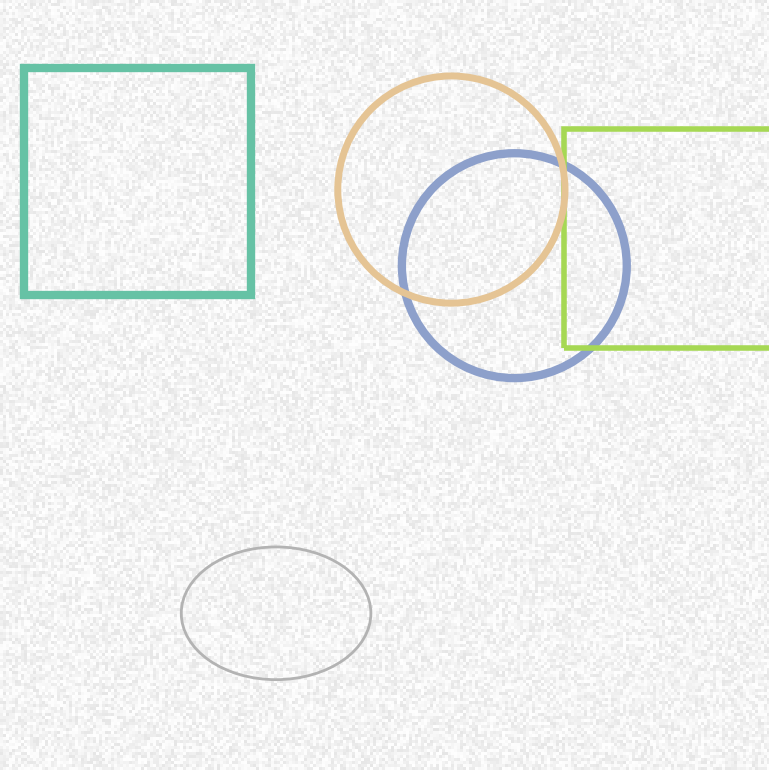[{"shape": "square", "thickness": 3, "radius": 0.74, "center": [0.179, 0.764]}, {"shape": "circle", "thickness": 3, "radius": 0.73, "center": [0.668, 0.655]}, {"shape": "square", "thickness": 2, "radius": 0.71, "center": [0.875, 0.69]}, {"shape": "circle", "thickness": 2.5, "radius": 0.74, "center": [0.586, 0.754]}, {"shape": "oval", "thickness": 1, "radius": 0.62, "center": [0.359, 0.204]}]